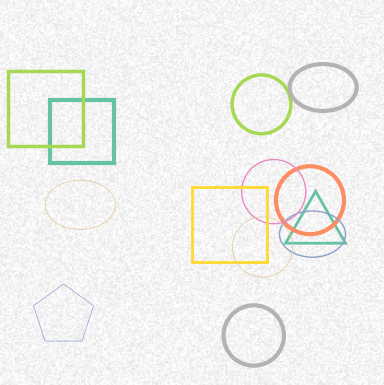[{"shape": "square", "thickness": 3, "radius": 0.41, "center": [0.213, 0.658]}, {"shape": "triangle", "thickness": 2, "radius": 0.45, "center": [0.82, 0.413]}, {"shape": "circle", "thickness": 3, "radius": 0.44, "center": [0.805, 0.48]}, {"shape": "oval", "thickness": 1, "radius": 0.43, "center": [0.812, 0.392]}, {"shape": "pentagon", "thickness": 0.5, "radius": 0.41, "center": [0.165, 0.18]}, {"shape": "circle", "thickness": 1, "radius": 0.42, "center": [0.711, 0.502]}, {"shape": "square", "thickness": 2.5, "radius": 0.48, "center": [0.118, 0.718]}, {"shape": "circle", "thickness": 2.5, "radius": 0.38, "center": [0.679, 0.729]}, {"shape": "square", "thickness": 2, "radius": 0.49, "center": [0.597, 0.416]}, {"shape": "oval", "thickness": 0.5, "radius": 0.46, "center": [0.208, 0.468]}, {"shape": "circle", "thickness": 0.5, "radius": 0.39, "center": [0.682, 0.358]}, {"shape": "oval", "thickness": 3, "radius": 0.44, "center": [0.839, 0.773]}, {"shape": "circle", "thickness": 3, "radius": 0.39, "center": [0.659, 0.129]}]